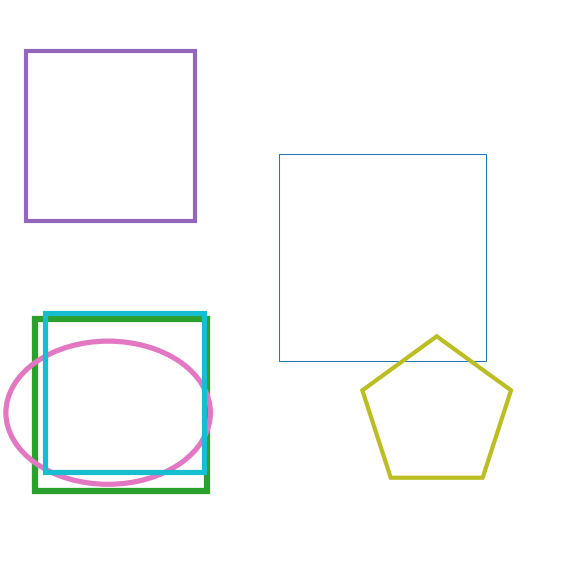[{"shape": "square", "thickness": 0.5, "radius": 0.9, "center": [0.662, 0.553]}, {"shape": "square", "thickness": 3, "radius": 0.74, "center": [0.209, 0.298]}, {"shape": "square", "thickness": 2, "radius": 0.73, "center": [0.192, 0.764]}, {"shape": "oval", "thickness": 2.5, "radius": 0.89, "center": [0.187, 0.284]}, {"shape": "pentagon", "thickness": 2, "radius": 0.68, "center": [0.756, 0.281]}, {"shape": "square", "thickness": 2.5, "radius": 0.69, "center": [0.216, 0.32]}]